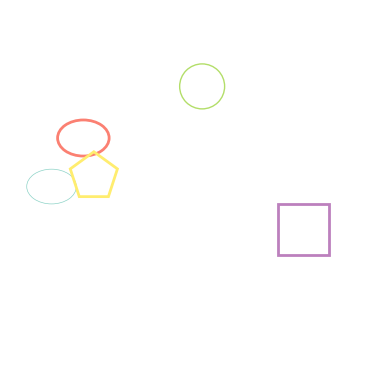[{"shape": "oval", "thickness": 0.5, "radius": 0.32, "center": [0.134, 0.515]}, {"shape": "oval", "thickness": 2, "radius": 0.33, "center": [0.217, 0.642]}, {"shape": "circle", "thickness": 1, "radius": 0.29, "center": [0.525, 0.776]}, {"shape": "square", "thickness": 2, "radius": 0.33, "center": [0.789, 0.403]}, {"shape": "pentagon", "thickness": 2, "radius": 0.32, "center": [0.244, 0.541]}]